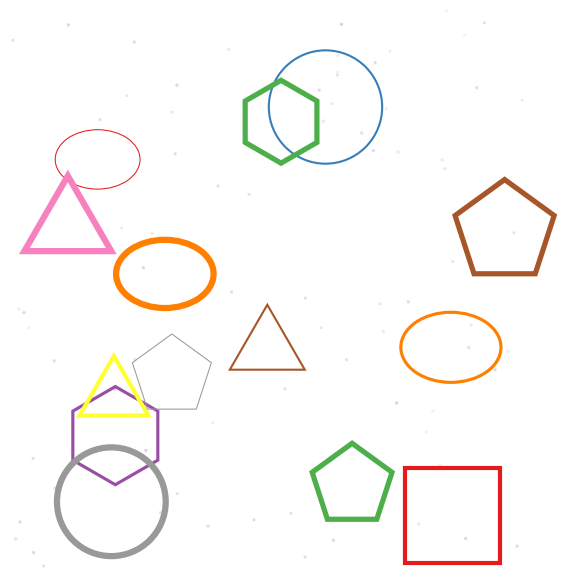[{"shape": "oval", "thickness": 0.5, "radius": 0.37, "center": [0.169, 0.723]}, {"shape": "square", "thickness": 2, "radius": 0.41, "center": [0.784, 0.106]}, {"shape": "circle", "thickness": 1, "radius": 0.49, "center": [0.564, 0.814]}, {"shape": "pentagon", "thickness": 2.5, "radius": 0.36, "center": [0.61, 0.159]}, {"shape": "hexagon", "thickness": 2.5, "radius": 0.36, "center": [0.487, 0.788]}, {"shape": "hexagon", "thickness": 1.5, "radius": 0.42, "center": [0.2, 0.245]}, {"shape": "oval", "thickness": 3, "radius": 0.42, "center": [0.285, 0.525]}, {"shape": "oval", "thickness": 1.5, "radius": 0.43, "center": [0.781, 0.398]}, {"shape": "triangle", "thickness": 2, "radius": 0.34, "center": [0.197, 0.314]}, {"shape": "triangle", "thickness": 1, "radius": 0.37, "center": [0.463, 0.396]}, {"shape": "pentagon", "thickness": 2.5, "radius": 0.45, "center": [0.874, 0.598]}, {"shape": "triangle", "thickness": 3, "radius": 0.43, "center": [0.117, 0.608]}, {"shape": "circle", "thickness": 3, "radius": 0.47, "center": [0.193, 0.13]}, {"shape": "pentagon", "thickness": 0.5, "radius": 0.36, "center": [0.298, 0.349]}]